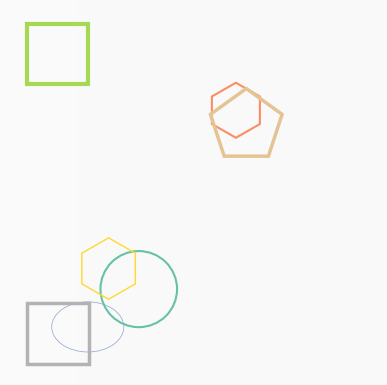[{"shape": "circle", "thickness": 1.5, "radius": 0.49, "center": [0.358, 0.249]}, {"shape": "hexagon", "thickness": 1.5, "radius": 0.36, "center": [0.609, 0.714]}, {"shape": "oval", "thickness": 0.5, "radius": 0.47, "center": [0.227, 0.151]}, {"shape": "square", "thickness": 3, "radius": 0.39, "center": [0.149, 0.861]}, {"shape": "hexagon", "thickness": 1, "radius": 0.4, "center": [0.28, 0.302]}, {"shape": "pentagon", "thickness": 2.5, "radius": 0.49, "center": [0.636, 0.673]}, {"shape": "square", "thickness": 2.5, "radius": 0.4, "center": [0.149, 0.133]}]